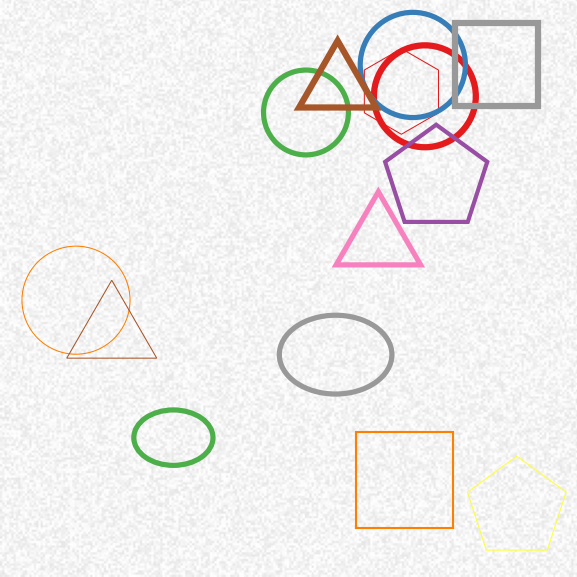[{"shape": "hexagon", "thickness": 0.5, "radius": 0.37, "center": [0.695, 0.841]}, {"shape": "circle", "thickness": 3, "radius": 0.44, "center": [0.736, 0.832]}, {"shape": "circle", "thickness": 2.5, "radius": 0.46, "center": [0.715, 0.887]}, {"shape": "circle", "thickness": 2.5, "radius": 0.37, "center": [0.53, 0.804]}, {"shape": "oval", "thickness": 2.5, "radius": 0.34, "center": [0.3, 0.241]}, {"shape": "pentagon", "thickness": 2, "radius": 0.47, "center": [0.755, 0.69]}, {"shape": "square", "thickness": 1, "radius": 0.42, "center": [0.7, 0.168]}, {"shape": "circle", "thickness": 0.5, "radius": 0.47, "center": [0.132, 0.479]}, {"shape": "pentagon", "thickness": 0.5, "radius": 0.45, "center": [0.895, 0.119]}, {"shape": "triangle", "thickness": 0.5, "radius": 0.45, "center": [0.194, 0.424]}, {"shape": "triangle", "thickness": 3, "radius": 0.39, "center": [0.585, 0.852]}, {"shape": "triangle", "thickness": 2.5, "radius": 0.42, "center": [0.655, 0.583]}, {"shape": "oval", "thickness": 2.5, "radius": 0.49, "center": [0.581, 0.385]}, {"shape": "square", "thickness": 3, "radius": 0.36, "center": [0.86, 0.887]}]